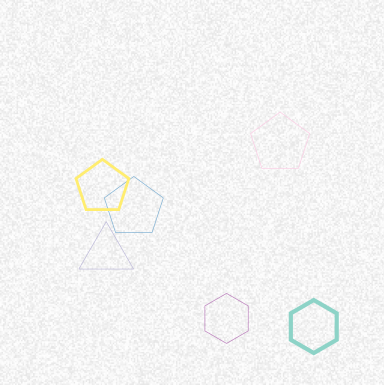[{"shape": "hexagon", "thickness": 3, "radius": 0.34, "center": [0.815, 0.152]}, {"shape": "triangle", "thickness": 0.5, "radius": 0.41, "center": [0.276, 0.342]}, {"shape": "pentagon", "thickness": 0.5, "radius": 0.4, "center": [0.348, 0.461]}, {"shape": "pentagon", "thickness": 0.5, "radius": 0.4, "center": [0.728, 0.628]}, {"shape": "hexagon", "thickness": 0.5, "radius": 0.33, "center": [0.588, 0.173]}, {"shape": "pentagon", "thickness": 2, "radius": 0.36, "center": [0.266, 0.514]}]